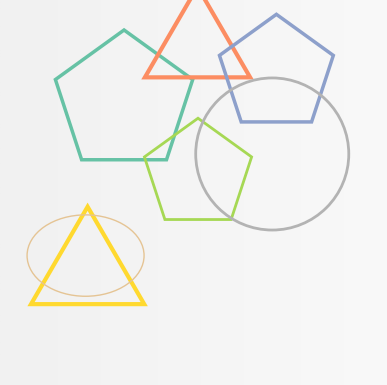[{"shape": "pentagon", "thickness": 2.5, "radius": 0.93, "center": [0.32, 0.736]}, {"shape": "triangle", "thickness": 3, "radius": 0.78, "center": [0.51, 0.877]}, {"shape": "pentagon", "thickness": 2.5, "radius": 0.77, "center": [0.713, 0.808]}, {"shape": "pentagon", "thickness": 2, "radius": 0.73, "center": [0.511, 0.547]}, {"shape": "triangle", "thickness": 3, "radius": 0.84, "center": [0.226, 0.294]}, {"shape": "oval", "thickness": 1, "radius": 0.75, "center": [0.221, 0.336]}, {"shape": "circle", "thickness": 2, "radius": 0.99, "center": [0.703, 0.6]}]